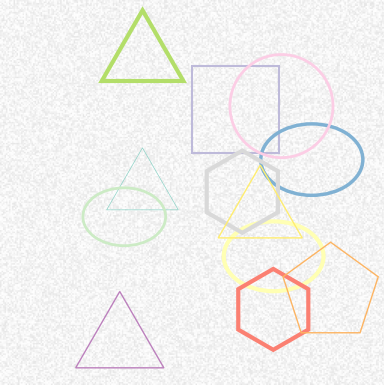[{"shape": "triangle", "thickness": 0.5, "radius": 0.54, "center": [0.37, 0.509]}, {"shape": "oval", "thickness": 3, "radius": 0.65, "center": [0.711, 0.334]}, {"shape": "square", "thickness": 1.5, "radius": 0.56, "center": [0.612, 0.716]}, {"shape": "hexagon", "thickness": 3, "radius": 0.53, "center": [0.71, 0.196]}, {"shape": "oval", "thickness": 2.5, "radius": 0.66, "center": [0.81, 0.585]}, {"shape": "pentagon", "thickness": 1, "radius": 0.65, "center": [0.859, 0.241]}, {"shape": "triangle", "thickness": 3, "radius": 0.61, "center": [0.37, 0.851]}, {"shape": "circle", "thickness": 2, "radius": 0.67, "center": [0.731, 0.724]}, {"shape": "hexagon", "thickness": 3, "radius": 0.53, "center": [0.629, 0.502]}, {"shape": "triangle", "thickness": 1, "radius": 0.66, "center": [0.311, 0.111]}, {"shape": "oval", "thickness": 2, "radius": 0.54, "center": [0.323, 0.437]}, {"shape": "triangle", "thickness": 1, "radius": 0.63, "center": [0.676, 0.445]}]